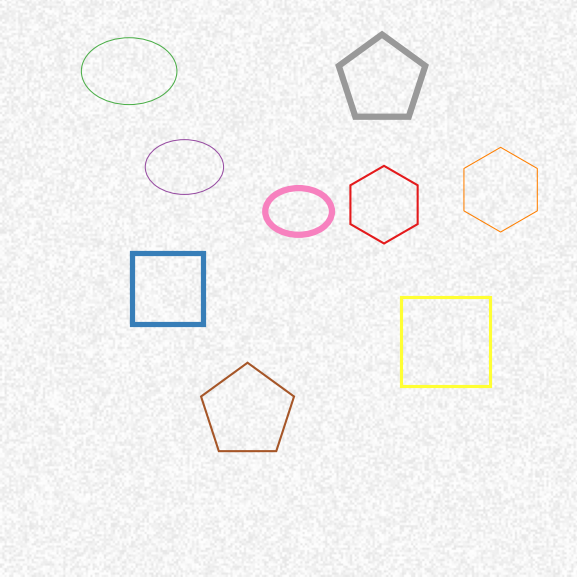[{"shape": "hexagon", "thickness": 1, "radius": 0.34, "center": [0.665, 0.645]}, {"shape": "square", "thickness": 2.5, "radius": 0.31, "center": [0.289, 0.499]}, {"shape": "oval", "thickness": 0.5, "radius": 0.41, "center": [0.224, 0.876]}, {"shape": "oval", "thickness": 0.5, "radius": 0.34, "center": [0.319, 0.71]}, {"shape": "hexagon", "thickness": 0.5, "radius": 0.37, "center": [0.867, 0.671]}, {"shape": "square", "thickness": 1.5, "radius": 0.38, "center": [0.772, 0.407]}, {"shape": "pentagon", "thickness": 1, "radius": 0.42, "center": [0.429, 0.286]}, {"shape": "oval", "thickness": 3, "radius": 0.29, "center": [0.517, 0.633]}, {"shape": "pentagon", "thickness": 3, "radius": 0.39, "center": [0.662, 0.861]}]